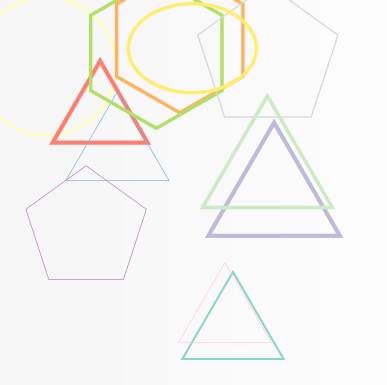[{"shape": "triangle", "thickness": 1.5, "radius": 0.75, "center": [0.601, 0.143]}, {"shape": "circle", "thickness": 1.5, "radius": 0.9, "center": [0.12, 0.828]}, {"shape": "triangle", "thickness": 3, "radius": 0.98, "center": [0.707, 0.485]}, {"shape": "triangle", "thickness": 3, "radius": 0.71, "center": [0.258, 0.7]}, {"shape": "triangle", "thickness": 0.5, "radius": 0.77, "center": [0.303, 0.608]}, {"shape": "hexagon", "thickness": 2.5, "radius": 0.94, "center": [0.464, 0.895]}, {"shape": "hexagon", "thickness": 2.5, "radius": 0.98, "center": [0.403, 0.862]}, {"shape": "triangle", "thickness": 0.5, "radius": 0.69, "center": [0.581, 0.179]}, {"shape": "pentagon", "thickness": 1, "radius": 0.95, "center": [0.691, 0.85]}, {"shape": "pentagon", "thickness": 0.5, "radius": 0.82, "center": [0.222, 0.406]}, {"shape": "triangle", "thickness": 2.5, "radius": 0.97, "center": [0.69, 0.558]}, {"shape": "oval", "thickness": 2.5, "radius": 0.83, "center": [0.496, 0.875]}]